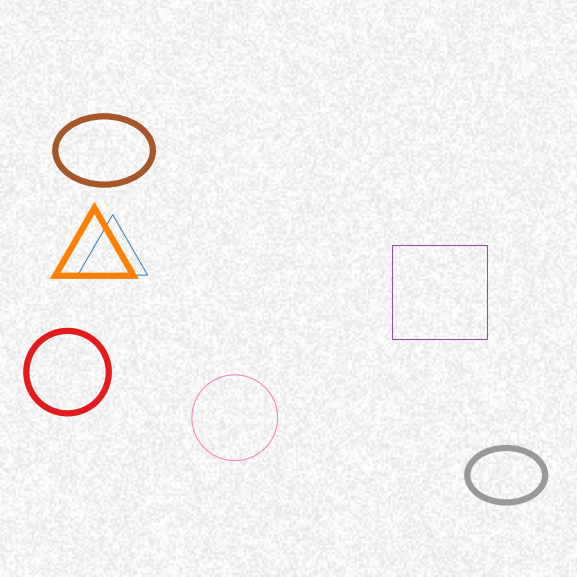[{"shape": "circle", "thickness": 3, "radius": 0.36, "center": [0.117, 0.355]}, {"shape": "triangle", "thickness": 0.5, "radius": 0.35, "center": [0.195, 0.558]}, {"shape": "square", "thickness": 0.5, "radius": 0.41, "center": [0.76, 0.494]}, {"shape": "triangle", "thickness": 3, "radius": 0.39, "center": [0.164, 0.561]}, {"shape": "oval", "thickness": 3, "radius": 0.42, "center": [0.18, 0.739]}, {"shape": "circle", "thickness": 0.5, "radius": 0.37, "center": [0.407, 0.276]}, {"shape": "oval", "thickness": 3, "radius": 0.34, "center": [0.877, 0.176]}]